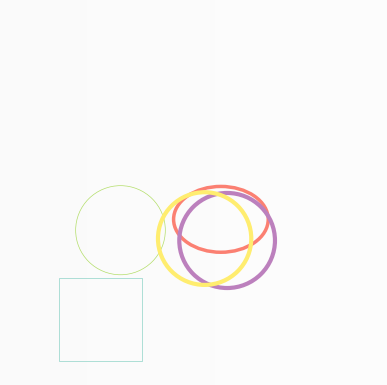[{"shape": "square", "thickness": 0.5, "radius": 0.54, "center": [0.26, 0.17]}, {"shape": "oval", "thickness": 2.5, "radius": 0.61, "center": [0.57, 0.43]}, {"shape": "circle", "thickness": 0.5, "radius": 0.58, "center": [0.311, 0.402]}, {"shape": "circle", "thickness": 3, "radius": 0.62, "center": [0.586, 0.375]}, {"shape": "circle", "thickness": 3, "radius": 0.6, "center": [0.528, 0.38]}]